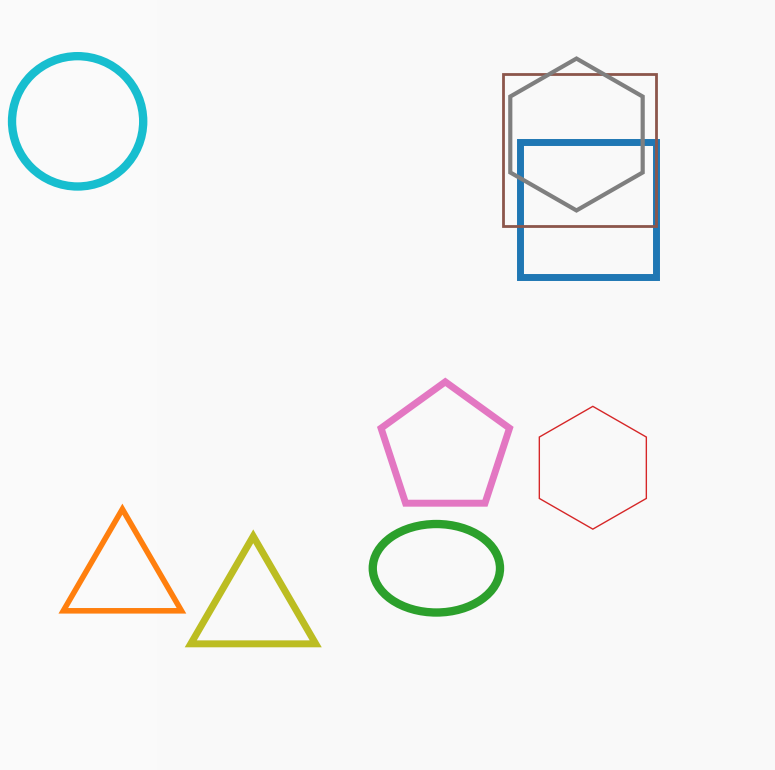[{"shape": "square", "thickness": 2.5, "radius": 0.44, "center": [0.759, 0.728]}, {"shape": "triangle", "thickness": 2, "radius": 0.44, "center": [0.158, 0.251]}, {"shape": "oval", "thickness": 3, "radius": 0.41, "center": [0.563, 0.262]}, {"shape": "hexagon", "thickness": 0.5, "radius": 0.4, "center": [0.765, 0.393]}, {"shape": "square", "thickness": 1, "radius": 0.49, "center": [0.748, 0.805]}, {"shape": "pentagon", "thickness": 2.5, "radius": 0.44, "center": [0.575, 0.417]}, {"shape": "hexagon", "thickness": 1.5, "radius": 0.49, "center": [0.744, 0.825]}, {"shape": "triangle", "thickness": 2.5, "radius": 0.47, "center": [0.327, 0.21]}, {"shape": "circle", "thickness": 3, "radius": 0.42, "center": [0.1, 0.842]}]